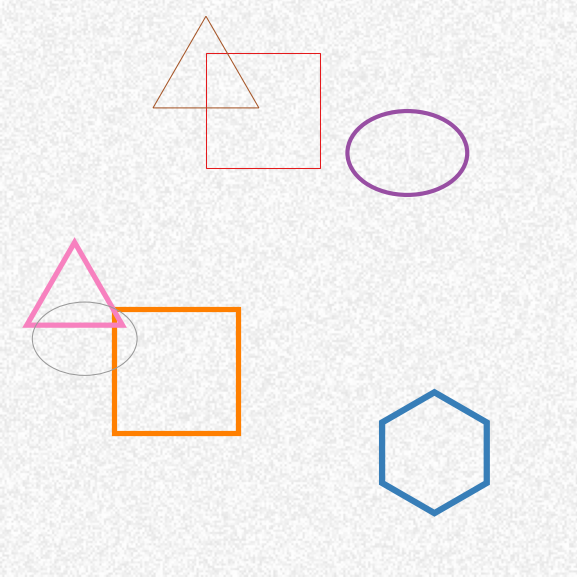[{"shape": "square", "thickness": 0.5, "radius": 0.5, "center": [0.456, 0.808]}, {"shape": "hexagon", "thickness": 3, "radius": 0.52, "center": [0.752, 0.215]}, {"shape": "oval", "thickness": 2, "radius": 0.52, "center": [0.705, 0.734]}, {"shape": "square", "thickness": 2.5, "radius": 0.54, "center": [0.305, 0.357]}, {"shape": "triangle", "thickness": 0.5, "radius": 0.53, "center": [0.357, 0.865]}, {"shape": "triangle", "thickness": 2.5, "radius": 0.48, "center": [0.129, 0.484]}, {"shape": "oval", "thickness": 0.5, "radius": 0.45, "center": [0.147, 0.413]}]